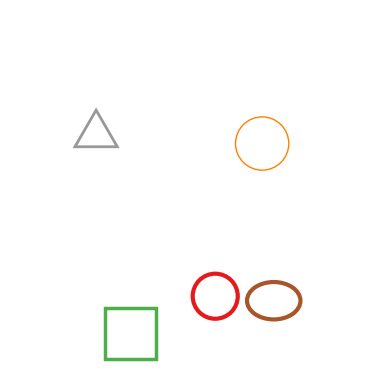[{"shape": "circle", "thickness": 3, "radius": 0.29, "center": [0.559, 0.231]}, {"shape": "square", "thickness": 2.5, "radius": 0.33, "center": [0.339, 0.134]}, {"shape": "circle", "thickness": 1, "radius": 0.35, "center": [0.681, 0.627]}, {"shape": "oval", "thickness": 3, "radius": 0.35, "center": [0.711, 0.219]}, {"shape": "triangle", "thickness": 2, "radius": 0.32, "center": [0.25, 0.651]}]